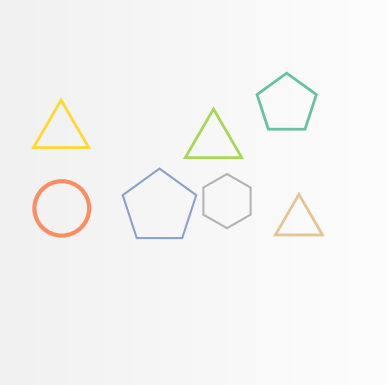[{"shape": "pentagon", "thickness": 2, "radius": 0.4, "center": [0.74, 0.73]}, {"shape": "circle", "thickness": 3, "radius": 0.35, "center": [0.159, 0.459]}, {"shape": "pentagon", "thickness": 1.5, "radius": 0.5, "center": [0.412, 0.462]}, {"shape": "triangle", "thickness": 2, "radius": 0.42, "center": [0.551, 0.633]}, {"shape": "triangle", "thickness": 2, "radius": 0.41, "center": [0.158, 0.658]}, {"shape": "triangle", "thickness": 2, "radius": 0.35, "center": [0.771, 0.425]}, {"shape": "hexagon", "thickness": 1.5, "radius": 0.35, "center": [0.586, 0.478]}]